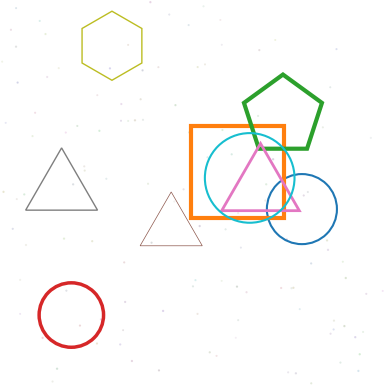[{"shape": "circle", "thickness": 1.5, "radius": 0.45, "center": [0.784, 0.457]}, {"shape": "square", "thickness": 3, "radius": 0.6, "center": [0.617, 0.554]}, {"shape": "pentagon", "thickness": 3, "radius": 0.53, "center": [0.735, 0.7]}, {"shape": "circle", "thickness": 2.5, "radius": 0.42, "center": [0.185, 0.182]}, {"shape": "triangle", "thickness": 0.5, "radius": 0.47, "center": [0.445, 0.408]}, {"shape": "triangle", "thickness": 2, "radius": 0.58, "center": [0.677, 0.511]}, {"shape": "triangle", "thickness": 1, "radius": 0.54, "center": [0.16, 0.508]}, {"shape": "hexagon", "thickness": 1, "radius": 0.45, "center": [0.291, 0.881]}, {"shape": "circle", "thickness": 1.5, "radius": 0.58, "center": [0.649, 0.538]}]